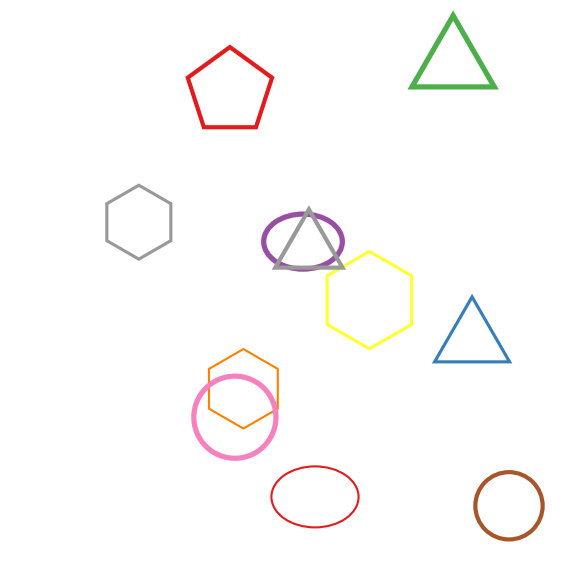[{"shape": "oval", "thickness": 1, "radius": 0.38, "center": [0.545, 0.139]}, {"shape": "pentagon", "thickness": 2, "radius": 0.38, "center": [0.398, 0.841]}, {"shape": "triangle", "thickness": 1.5, "radius": 0.38, "center": [0.817, 0.41]}, {"shape": "triangle", "thickness": 2.5, "radius": 0.41, "center": [0.785, 0.89]}, {"shape": "oval", "thickness": 2.5, "radius": 0.34, "center": [0.525, 0.581]}, {"shape": "hexagon", "thickness": 1, "radius": 0.34, "center": [0.421, 0.326]}, {"shape": "hexagon", "thickness": 1.5, "radius": 0.42, "center": [0.64, 0.479]}, {"shape": "circle", "thickness": 2, "radius": 0.29, "center": [0.881, 0.123]}, {"shape": "circle", "thickness": 2.5, "radius": 0.36, "center": [0.407, 0.277]}, {"shape": "triangle", "thickness": 2, "radius": 0.34, "center": [0.535, 0.569]}, {"shape": "hexagon", "thickness": 1.5, "radius": 0.32, "center": [0.24, 0.614]}]